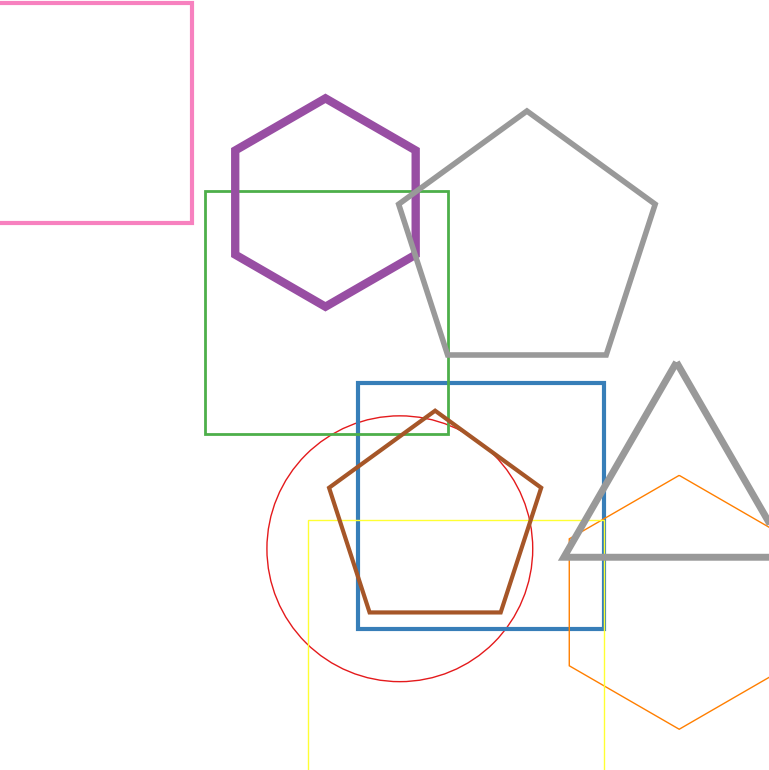[{"shape": "circle", "thickness": 0.5, "radius": 0.86, "center": [0.519, 0.287]}, {"shape": "square", "thickness": 1.5, "radius": 0.8, "center": [0.625, 0.343]}, {"shape": "square", "thickness": 1, "radius": 0.79, "center": [0.423, 0.595]}, {"shape": "hexagon", "thickness": 3, "radius": 0.68, "center": [0.423, 0.737]}, {"shape": "hexagon", "thickness": 0.5, "radius": 0.82, "center": [0.882, 0.218]}, {"shape": "square", "thickness": 0.5, "radius": 0.96, "center": [0.592, 0.132]}, {"shape": "pentagon", "thickness": 1.5, "radius": 0.72, "center": [0.565, 0.322]}, {"shape": "square", "thickness": 1.5, "radius": 0.72, "center": [0.107, 0.853]}, {"shape": "triangle", "thickness": 2.5, "radius": 0.84, "center": [0.879, 0.361]}, {"shape": "pentagon", "thickness": 2, "radius": 0.88, "center": [0.684, 0.681]}]